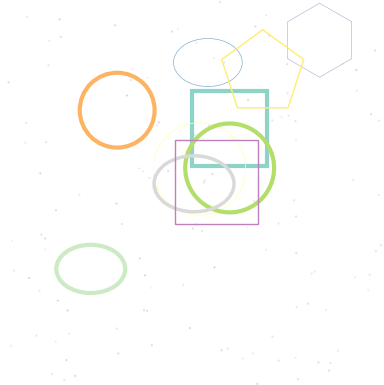[{"shape": "square", "thickness": 3, "radius": 0.49, "center": [0.597, 0.666]}, {"shape": "circle", "thickness": 0.5, "radius": 0.6, "center": [0.518, 0.561]}, {"shape": "hexagon", "thickness": 0.5, "radius": 0.48, "center": [0.83, 0.896]}, {"shape": "oval", "thickness": 0.5, "radius": 0.45, "center": [0.54, 0.838]}, {"shape": "circle", "thickness": 3, "radius": 0.49, "center": [0.304, 0.714]}, {"shape": "circle", "thickness": 3, "radius": 0.58, "center": [0.597, 0.564]}, {"shape": "oval", "thickness": 2.5, "radius": 0.52, "center": [0.504, 0.523]}, {"shape": "square", "thickness": 1, "radius": 0.54, "center": [0.562, 0.528]}, {"shape": "oval", "thickness": 3, "radius": 0.45, "center": [0.236, 0.302]}, {"shape": "pentagon", "thickness": 1, "radius": 0.56, "center": [0.682, 0.811]}]